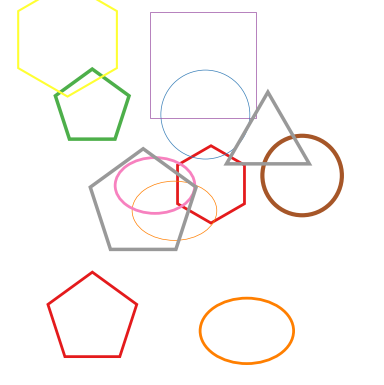[{"shape": "hexagon", "thickness": 2, "radius": 0.5, "center": [0.548, 0.521]}, {"shape": "pentagon", "thickness": 2, "radius": 0.61, "center": [0.24, 0.172]}, {"shape": "circle", "thickness": 0.5, "radius": 0.58, "center": [0.533, 0.702]}, {"shape": "pentagon", "thickness": 2.5, "radius": 0.5, "center": [0.24, 0.72]}, {"shape": "square", "thickness": 0.5, "radius": 0.69, "center": [0.528, 0.831]}, {"shape": "oval", "thickness": 2, "radius": 0.61, "center": [0.641, 0.141]}, {"shape": "oval", "thickness": 0.5, "radius": 0.55, "center": [0.453, 0.453]}, {"shape": "hexagon", "thickness": 1.5, "radius": 0.74, "center": [0.175, 0.897]}, {"shape": "circle", "thickness": 3, "radius": 0.52, "center": [0.785, 0.544]}, {"shape": "oval", "thickness": 2, "radius": 0.52, "center": [0.403, 0.518]}, {"shape": "triangle", "thickness": 2.5, "radius": 0.62, "center": [0.696, 0.637]}, {"shape": "pentagon", "thickness": 2.5, "radius": 0.72, "center": [0.372, 0.469]}]